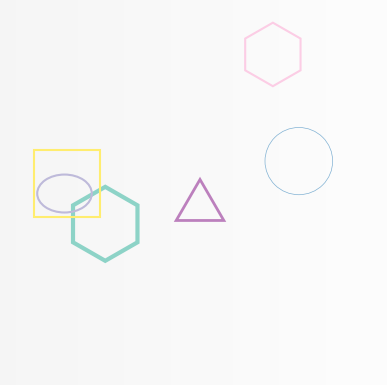[{"shape": "hexagon", "thickness": 3, "radius": 0.48, "center": [0.272, 0.419]}, {"shape": "oval", "thickness": 1.5, "radius": 0.35, "center": [0.166, 0.497]}, {"shape": "circle", "thickness": 0.5, "radius": 0.44, "center": [0.771, 0.582]}, {"shape": "hexagon", "thickness": 1.5, "radius": 0.41, "center": [0.704, 0.859]}, {"shape": "triangle", "thickness": 2, "radius": 0.35, "center": [0.516, 0.463]}, {"shape": "square", "thickness": 1.5, "radius": 0.43, "center": [0.173, 0.524]}]